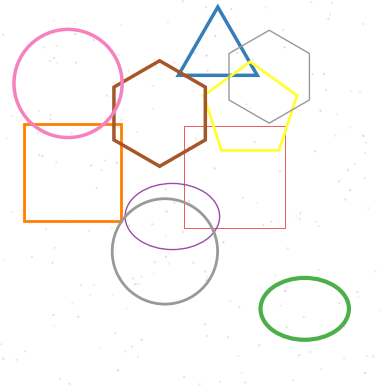[{"shape": "square", "thickness": 0.5, "radius": 0.66, "center": [0.609, 0.54]}, {"shape": "triangle", "thickness": 2.5, "radius": 0.59, "center": [0.566, 0.864]}, {"shape": "oval", "thickness": 3, "radius": 0.57, "center": [0.791, 0.198]}, {"shape": "oval", "thickness": 1, "radius": 0.61, "center": [0.448, 0.438]}, {"shape": "square", "thickness": 2, "radius": 0.63, "center": [0.189, 0.553]}, {"shape": "pentagon", "thickness": 2, "radius": 0.64, "center": [0.65, 0.712]}, {"shape": "hexagon", "thickness": 2.5, "radius": 0.69, "center": [0.415, 0.705]}, {"shape": "circle", "thickness": 2.5, "radius": 0.7, "center": [0.177, 0.783]}, {"shape": "hexagon", "thickness": 1, "radius": 0.6, "center": [0.699, 0.801]}, {"shape": "circle", "thickness": 2, "radius": 0.68, "center": [0.428, 0.347]}]